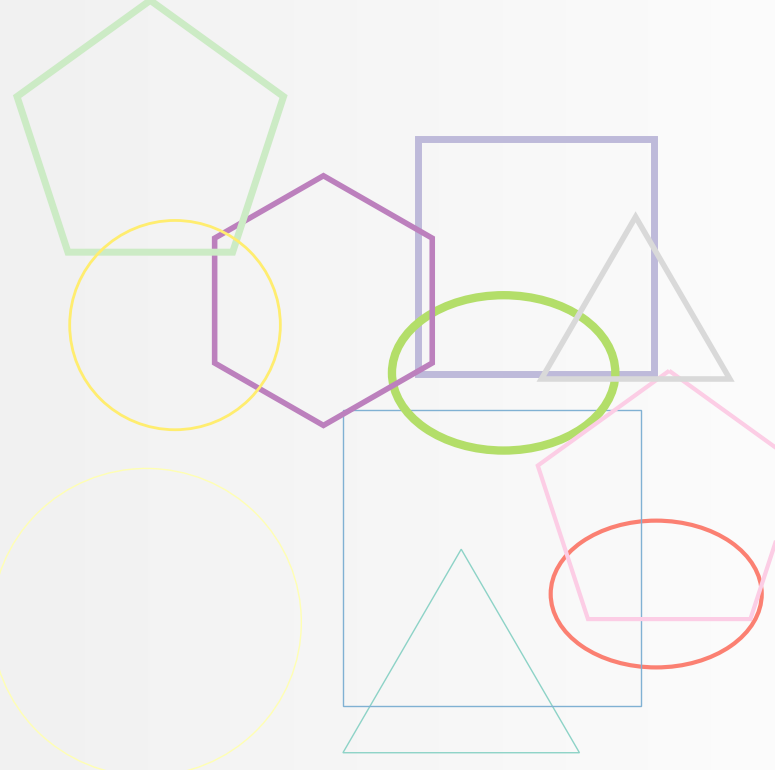[{"shape": "triangle", "thickness": 0.5, "radius": 0.88, "center": [0.595, 0.111]}, {"shape": "circle", "thickness": 0.5, "radius": 1.0, "center": [0.189, 0.192]}, {"shape": "square", "thickness": 2.5, "radius": 0.76, "center": [0.691, 0.667]}, {"shape": "oval", "thickness": 1.5, "radius": 0.68, "center": [0.847, 0.229]}, {"shape": "square", "thickness": 0.5, "radius": 0.96, "center": [0.635, 0.276]}, {"shape": "oval", "thickness": 3, "radius": 0.72, "center": [0.65, 0.516]}, {"shape": "pentagon", "thickness": 1.5, "radius": 0.89, "center": [0.863, 0.34]}, {"shape": "triangle", "thickness": 2, "radius": 0.7, "center": [0.82, 0.578]}, {"shape": "hexagon", "thickness": 2, "radius": 0.81, "center": [0.417, 0.61]}, {"shape": "pentagon", "thickness": 2.5, "radius": 0.9, "center": [0.194, 0.819]}, {"shape": "circle", "thickness": 1, "radius": 0.68, "center": [0.226, 0.578]}]